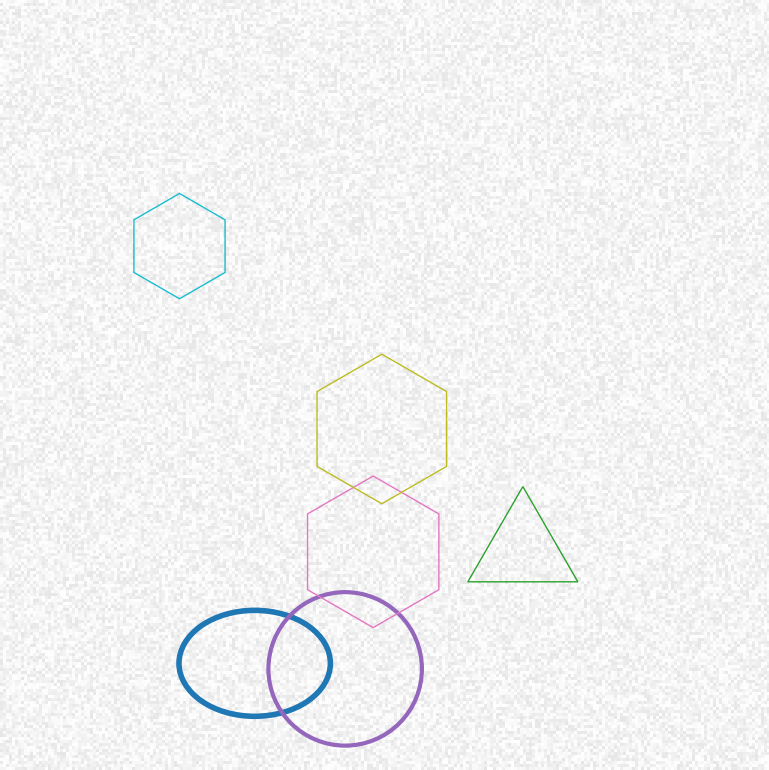[{"shape": "oval", "thickness": 2, "radius": 0.49, "center": [0.331, 0.139]}, {"shape": "triangle", "thickness": 0.5, "radius": 0.41, "center": [0.679, 0.286]}, {"shape": "circle", "thickness": 1.5, "radius": 0.5, "center": [0.448, 0.131]}, {"shape": "hexagon", "thickness": 0.5, "radius": 0.49, "center": [0.485, 0.283]}, {"shape": "hexagon", "thickness": 0.5, "radius": 0.49, "center": [0.496, 0.443]}, {"shape": "hexagon", "thickness": 0.5, "radius": 0.34, "center": [0.233, 0.68]}]